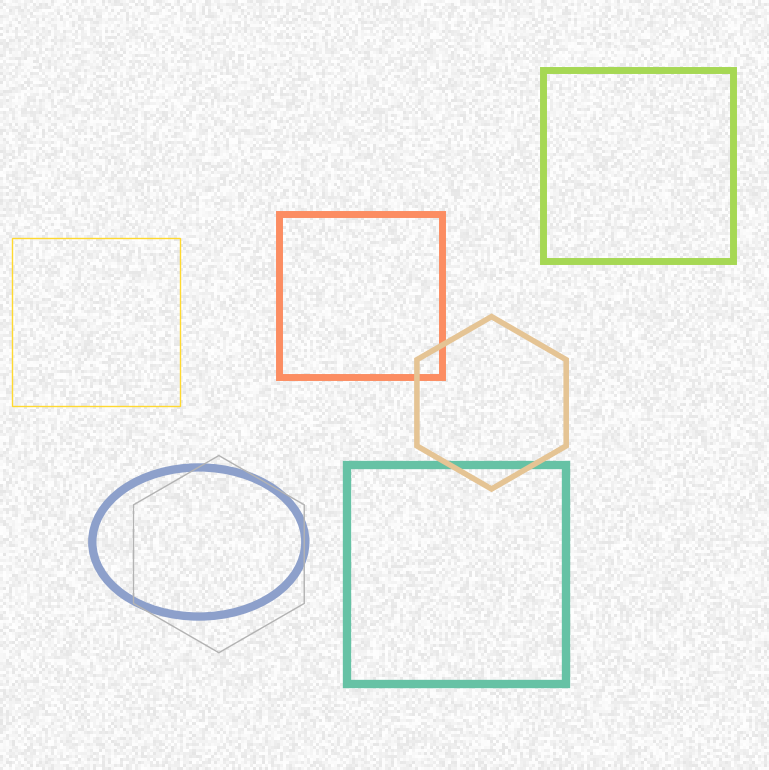[{"shape": "square", "thickness": 3, "radius": 0.71, "center": [0.593, 0.254]}, {"shape": "square", "thickness": 2.5, "radius": 0.53, "center": [0.469, 0.617]}, {"shape": "oval", "thickness": 3, "radius": 0.69, "center": [0.258, 0.296]}, {"shape": "square", "thickness": 2.5, "radius": 0.62, "center": [0.829, 0.785]}, {"shape": "square", "thickness": 0.5, "radius": 0.55, "center": [0.125, 0.582]}, {"shape": "hexagon", "thickness": 2, "radius": 0.56, "center": [0.638, 0.477]}, {"shape": "hexagon", "thickness": 0.5, "radius": 0.64, "center": [0.284, 0.28]}]